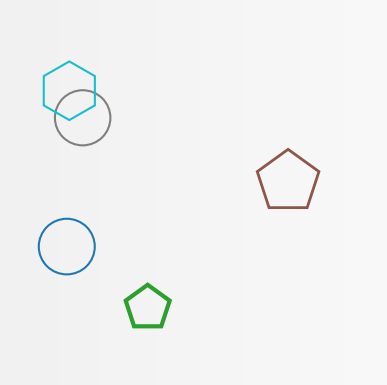[{"shape": "circle", "thickness": 1.5, "radius": 0.36, "center": [0.172, 0.36]}, {"shape": "pentagon", "thickness": 3, "radius": 0.3, "center": [0.381, 0.201]}, {"shape": "pentagon", "thickness": 2, "radius": 0.42, "center": [0.743, 0.528]}, {"shape": "circle", "thickness": 1.5, "radius": 0.36, "center": [0.213, 0.694]}, {"shape": "hexagon", "thickness": 1.5, "radius": 0.38, "center": [0.179, 0.764]}]